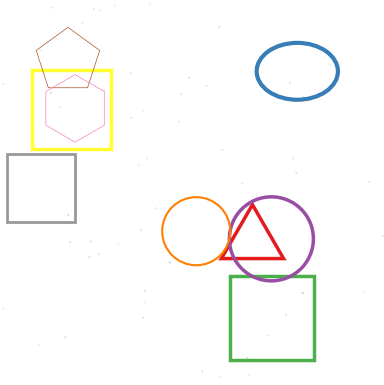[{"shape": "triangle", "thickness": 2.5, "radius": 0.47, "center": [0.656, 0.375]}, {"shape": "oval", "thickness": 3, "radius": 0.53, "center": [0.772, 0.815]}, {"shape": "square", "thickness": 2.5, "radius": 0.54, "center": [0.707, 0.174]}, {"shape": "circle", "thickness": 2.5, "radius": 0.55, "center": [0.705, 0.38]}, {"shape": "circle", "thickness": 1.5, "radius": 0.44, "center": [0.51, 0.399]}, {"shape": "square", "thickness": 2.5, "radius": 0.51, "center": [0.187, 0.715]}, {"shape": "pentagon", "thickness": 0.5, "radius": 0.43, "center": [0.176, 0.842]}, {"shape": "hexagon", "thickness": 0.5, "radius": 0.44, "center": [0.195, 0.719]}, {"shape": "square", "thickness": 2, "radius": 0.44, "center": [0.106, 0.511]}]